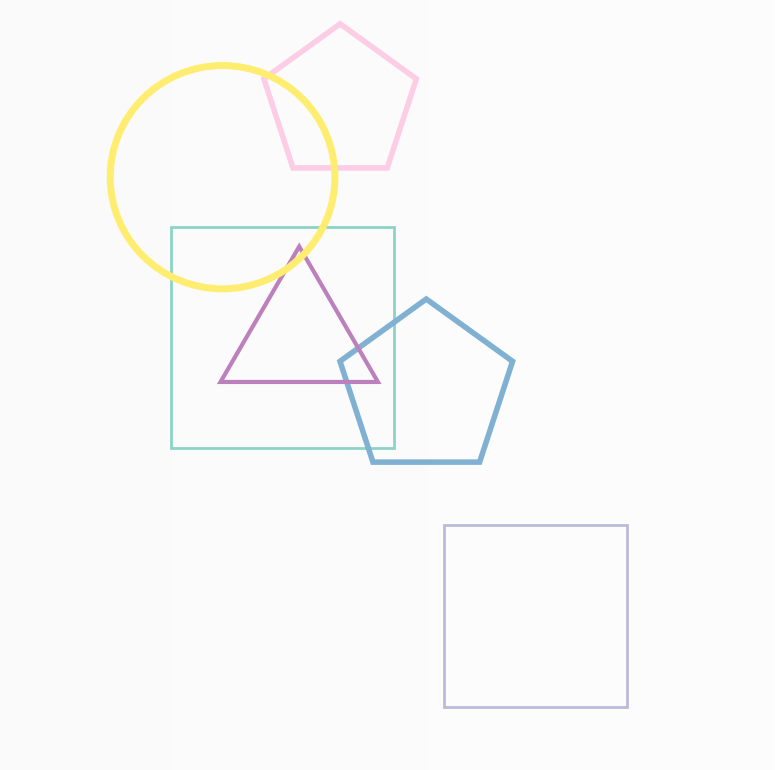[{"shape": "square", "thickness": 1, "radius": 0.72, "center": [0.365, 0.562]}, {"shape": "square", "thickness": 1, "radius": 0.59, "center": [0.691, 0.2]}, {"shape": "pentagon", "thickness": 2, "radius": 0.59, "center": [0.55, 0.495]}, {"shape": "pentagon", "thickness": 2, "radius": 0.52, "center": [0.439, 0.866]}, {"shape": "triangle", "thickness": 1.5, "radius": 0.59, "center": [0.386, 0.563]}, {"shape": "circle", "thickness": 2.5, "radius": 0.72, "center": [0.287, 0.77]}]